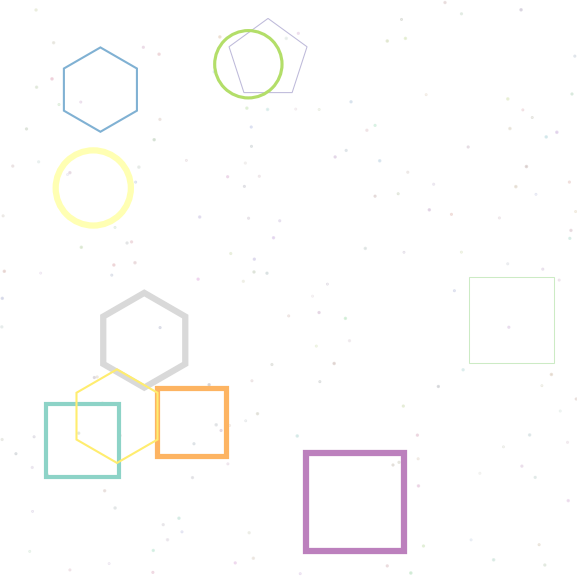[{"shape": "square", "thickness": 2, "radius": 0.31, "center": [0.142, 0.237]}, {"shape": "circle", "thickness": 3, "radius": 0.33, "center": [0.162, 0.674]}, {"shape": "pentagon", "thickness": 0.5, "radius": 0.35, "center": [0.464, 0.896]}, {"shape": "hexagon", "thickness": 1, "radius": 0.37, "center": [0.174, 0.844]}, {"shape": "square", "thickness": 2.5, "radius": 0.3, "center": [0.332, 0.268]}, {"shape": "circle", "thickness": 1.5, "radius": 0.29, "center": [0.43, 0.888]}, {"shape": "hexagon", "thickness": 3, "radius": 0.41, "center": [0.25, 0.41]}, {"shape": "square", "thickness": 3, "radius": 0.43, "center": [0.614, 0.13]}, {"shape": "square", "thickness": 0.5, "radius": 0.37, "center": [0.885, 0.445]}, {"shape": "hexagon", "thickness": 1, "radius": 0.4, "center": [0.203, 0.279]}]